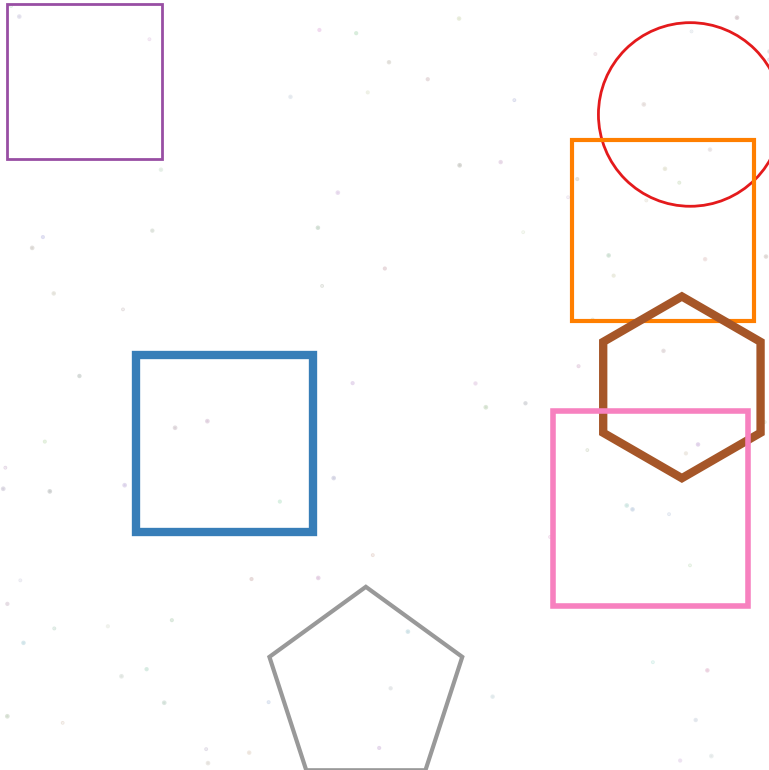[{"shape": "circle", "thickness": 1, "radius": 0.6, "center": [0.896, 0.851]}, {"shape": "square", "thickness": 3, "radius": 0.58, "center": [0.292, 0.424]}, {"shape": "square", "thickness": 1, "radius": 0.5, "center": [0.11, 0.894]}, {"shape": "square", "thickness": 1.5, "radius": 0.59, "center": [0.861, 0.701]}, {"shape": "hexagon", "thickness": 3, "radius": 0.59, "center": [0.886, 0.497]}, {"shape": "square", "thickness": 2, "radius": 0.63, "center": [0.845, 0.339]}, {"shape": "pentagon", "thickness": 1.5, "radius": 0.66, "center": [0.475, 0.106]}]